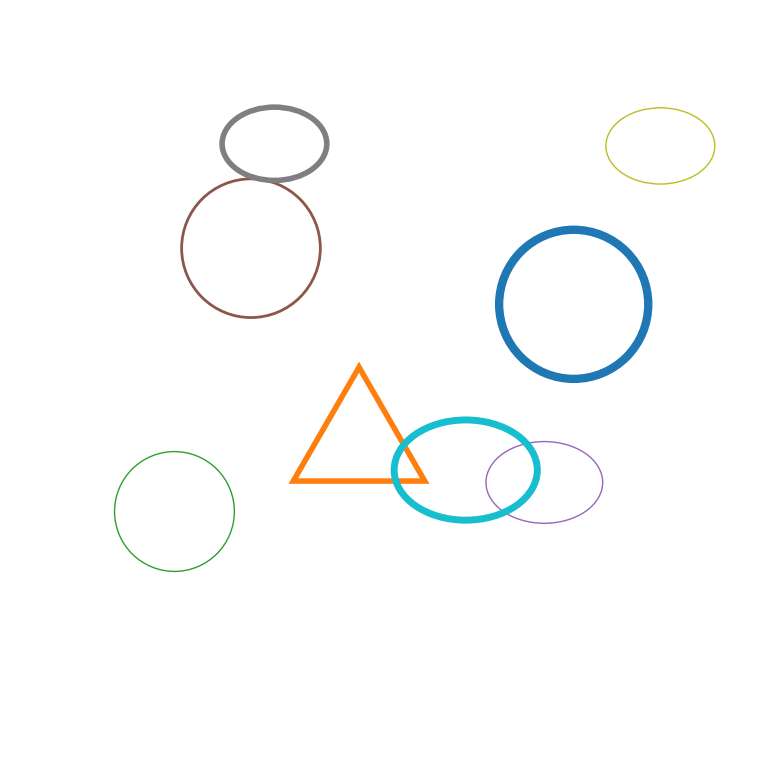[{"shape": "circle", "thickness": 3, "radius": 0.48, "center": [0.745, 0.605]}, {"shape": "triangle", "thickness": 2, "radius": 0.49, "center": [0.466, 0.425]}, {"shape": "circle", "thickness": 0.5, "radius": 0.39, "center": [0.227, 0.336]}, {"shape": "oval", "thickness": 0.5, "radius": 0.38, "center": [0.707, 0.373]}, {"shape": "circle", "thickness": 1, "radius": 0.45, "center": [0.326, 0.678]}, {"shape": "oval", "thickness": 2, "radius": 0.34, "center": [0.356, 0.813]}, {"shape": "oval", "thickness": 0.5, "radius": 0.35, "center": [0.858, 0.81]}, {"shape": "oval", "thickness": 2.5, "radius": 0.46, "center": [0.605, 0.39]}]